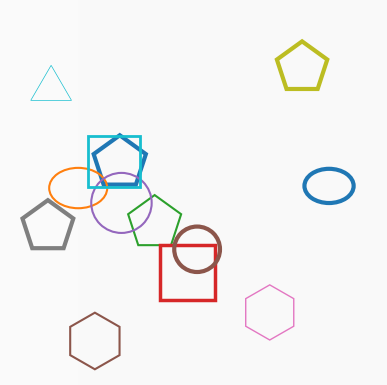[{"shape": "pentagon", "thickness": 3, "radius": 0.35, "center": [0.309, 0.578]}, {"shape": "oval", "thickness": 3, "radius": 0.32, "center": [0.849, 0.517]}, {"shape": "oval", "thickness": 1.5, "radius": 0.37, "center": [0.202, 0.512]}, {"shape": "pentagon", "thickness": 1.5, "radius": 0.36, "center": [0.399, 0.421]}, {"shape": "square", "thickness": 2.5, "radius": 0.36, "center": [0.484, 0.292]}, {"shape": "circle", "thickness": 1.5, "radius": 0.39, "center": [0.313, 0.473]}, {"shape": "hexagon", "thickness": 1.5, "radius": 0.37, "center": [0.245, 0.114]}, {"shape": "circle", "thickness": 3, "radius": 0.3, "center": [0.509, 0.353]}, {"shape": "hexagon", "thickness": 1, "radius": 0.36, "center": [0.696, 0.188]}, {"shape": "pentagon", "thickness": 3, "radius": 0.34, "center": [0.124, 0.411]}, {"shape": "pentagon", "thickness": 3, "radius": 0.34, "center": [0.78, 0.824]}, {"shape": "square", "thickness": 2, "radius": 0.33, "center": [0.295, 0.581]}, {"shape": "triangle", "thickness": 0.5, "radius": 0.3, "center": [0.132, 0.77]}]